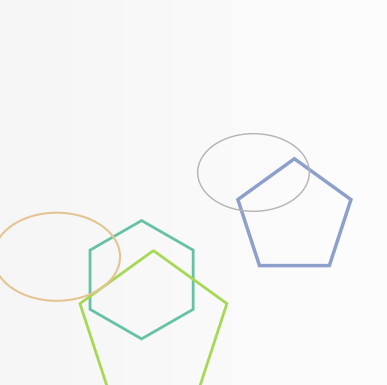[{"shape": "hexagon", "thickness": 2, "radius": 0.77, "center": [0.365, 0.273]}, {"shape": "pentagon", "thickness": 2.5, "radius": 0.77, "center": [0.76, 0.434]}, {"shape": "pentagon", "thickness": 2, "radius": 1.0, "center": [0.396, 0.15]}, {"shape": "oval", "thickness": 1.5, "radius": 0.82, "center": [0.146, 0.333]}, {"shape": "oval", "thickness": 1, "radius": 0.72, "center": [0.654, 0.552]}]